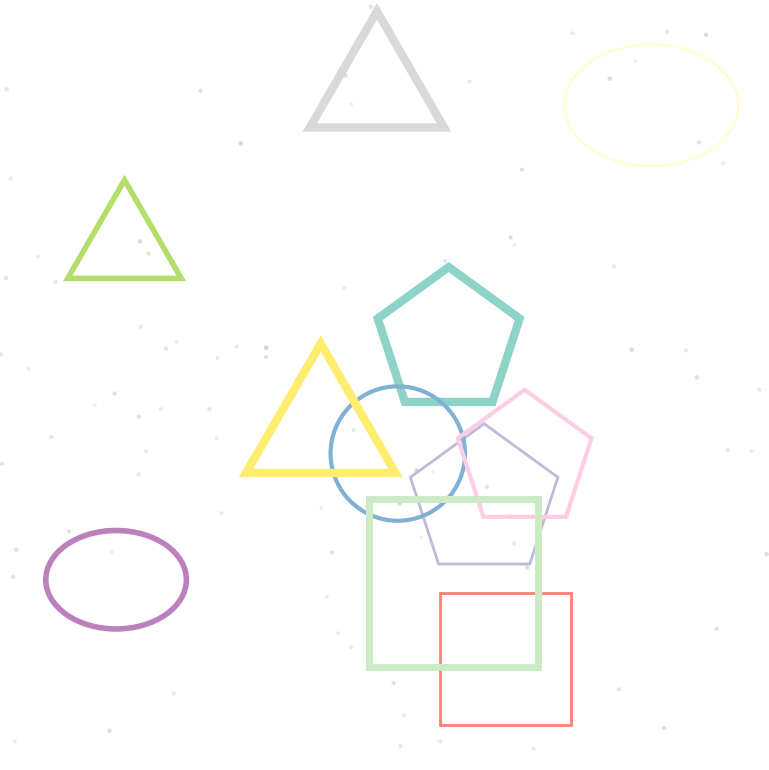[{"shape": "pentagon", "thickness": 3, "radius": 0.48, "center": [0.583, 0.556]}, {"shape": "oval", "thickness": 0.5, "radius": 0.56, "center": [0.846, 0.863]}, {"shape": "pentagon", "thickness": 1, "radius": 0.5, "center": [0.629, 0.349]}, {"shape": "square", "thickness": 1, "radius": 0.43, "center": [0.657, 0.144]}, {"shape": "circle", "thickness": 1.5, "radius": 0.44, "center": [0.517, 0.411]}, {"shape": "triangle", "thickness": 2, "radius": 0.43, "center": [0.162, 0.681]}, {"shape": "pentagon", "thickness": 1.5, "radius": 0.46, "center": [0.681, 0.403]}, {"shape": "triangle", "thickness": 3, "radius": 0.5, "center": [0.49, 0.885]}, {"shape": "oval", "thickness": 2, "radius": 0.46, "center": [0.151, 0.247]}, {"shape": "square", "thickness": 2.5, "radius": 0.55, "center": [0.589, 0.243]}, {"shape": "triangle", "thickness": 3, "radius": 0.56, "center": [0.417, 0.442]}]